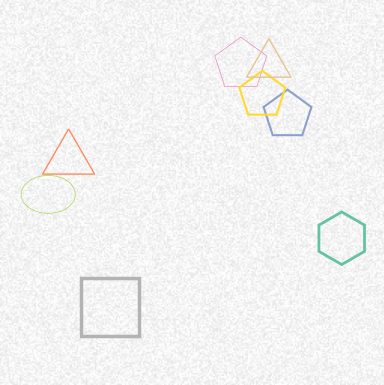[{"shape": "hexagon", "thickness": 2, "radius": 0.34, "center": [0.888, 0.381]}, {"shape": "triangle", "thickness": 1, "radius": 0.39, "center": [0.178, 0.587]}, {"shape": "pentagon", "thickness": 1.5, "radius": 0.33, "center": [0.747, 0.702]}, {"shape": "pentagon", "thickness": 0.5, "radius": 0.35, "center": [0.625, 0.833]}, {"shape": "oval", "thickness": 0.5, "radius": 0.35, "center": [0.125, 0.495]}, {"shape": "pentagon", "thickness": 1.5, "radius": 0.31, "center": [0.681, 0.753]}, {"shape": "triangle", "thickness": 1, "radius": 0.33, "center": [0.698, 0.833]}, {"shape": "square", "thickness": 2.5, "radius": 0.37, "center": [0.286, 0.203]}]